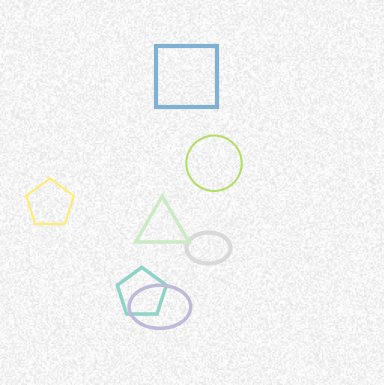[{"shape": "pentagon", "thickness": 2.5, "radius": 0.34, "center": [0.368, 0.239]}, {"shape": "oval", "thickness": 2.5, "radius": 0.4, "center": [0.415, 0.203]}, {"shape": "square", "thickness": 3, "radius": 0.4, "center": [0.485, 0.802]}, {"shape": "circle", "thickness": 1.5, "radius": 0.36, "center": [0.556, 0.576]}, {"shape": "oval", "thickness": 3, "radius": 0.29, "center": [0.542, 0.356]}, {"shape": "triangle", "thickness": 2.5, "radius": 0.4, "center": [0.421, 0.411]}, {"shape": "pentagon", "thickness": 1.5, "radius": 0.33, "center": [0.13, 0.471]}]